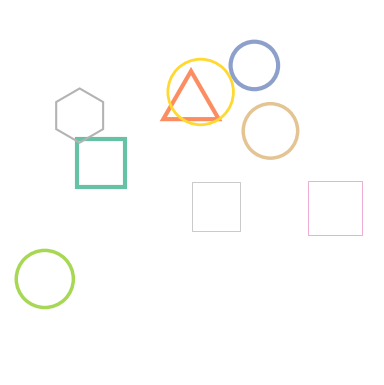[{"shape": "square", "thickness": 3, "radius": 0.31, "center": [0.262, 0.577]}, {"shape": "triangle", "thickness": 3, "radius": 0.42, "center": [0.496, 0.732]}, {"shape": "circle", "thickness": 3, "radius": 0.31, "center": [0.661, 0.83]}, {"shape": "square", "thickness": 0.5, "radius": 0.35, "center": [0.87, 0.46]}, {"shape": "circle", "thickness": 2.5, "radius": 0.37, "center": [0.116, 0.275]}, {"shape": "circle", "thickness": 2, "radius": 0.43, "center": [0.521, 0.761]}, {"shape": "circle", "thickness": 2.5, "radius": 0.35, "center": [0.702, 0.66]}, {"shape": "square", "thickness": 0.5, "radius": 0.31, "center": [0.562, 0.464]}, {"shape": "hexagon", "thickness": 1.5, "radius": 0.35, "center": [0.207, 0.7]}]